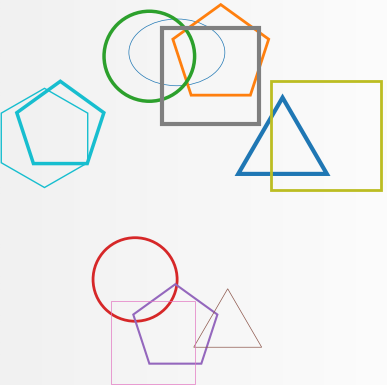[{"shape": "oval", "thickness": 0.5, "radius": 0.62, "center": [0.456, 0.864]}, {"shape": "triangle", "thickness": 3, "radius": 0.66, "center": [0.729, 0.614]}, {"shape": "pentagon", "thickness": 2, "radius": 0.65, "center": [0.57, 0.858]}, {"shape": "circle", "thickness": 2.5, "radius": 0.58, "center": [0.385, 0.854]}, {"shape": "circle", "thickness": 2, "radius": 0.54, "center": [0.349, 0.274]}, {"shape": "pentagon", "thickness": 1.5, "radius": 0.57, "center": [0.452, 0.148]}, {"shape": "triangle", "thickness": 0.5, "radius": 0.51, "center": [0.588, 0.149]}, {"shape": "square", "thickness": 0.5, "radius": 0.54, "center": [0.395, 0.11]}, {"shape": "square", "thickness": 3, "radius": 0.62, "center": [0.544, 0.802]}, {"shape": "square", "thickness": 2, "radius": 0.71, "center": [0.842, 0.648]}, {"shape": "hexagon", "thickness": 1, "radius": 0.64, "center": [0.115, 0.642]}, {"shape": "pentagon", "thickness": 2.5, "radius": 0.59, "center": [0.156, 0.671]}]